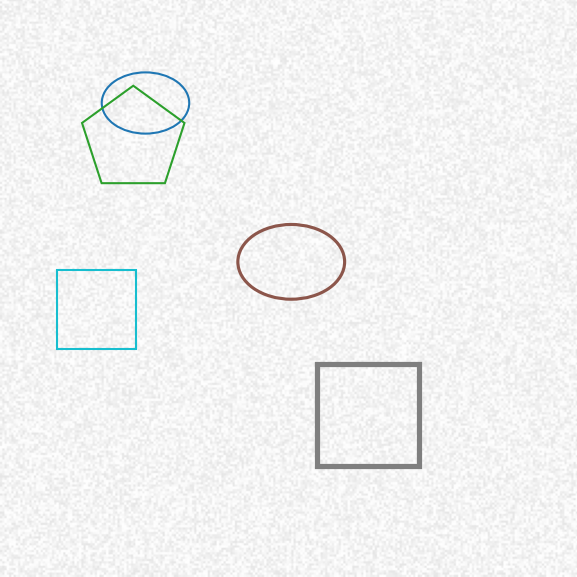[{"shape": "oval", "thickness": 1, "radius": 0.38, "center": [0.252, 0.821]}, {"shape": "pentagon", "thickness": 1, "radius": 0.47, "center": [0.231, 0.757]}, {"shape": "oval", "thickness": 1.5, "radius": 0.46, "center": [0.504, 0.546]}, {"shape": "square", "thickness": 2.5, "radius": 0.44, "center": [0.637, 0.28]}, {"shape": "square", "thickness": 1, "radius": 0.34, "center": [0.167, 0.464]}]